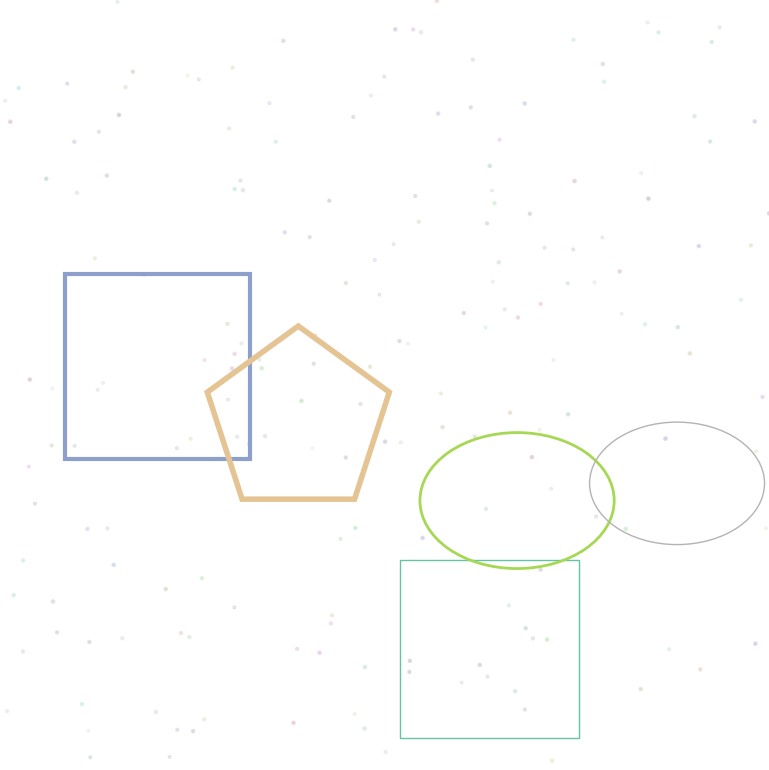[{"shape": "square", "thickness": 0.5, "radius": 0.58, "center": [0.636, 0.157]}, {"shape": "square", "thickness": 1.5, "radius": 0.6, "center": [0.205, 0.524]}, {"shape": "oval", "thickness": 1, "radius": 0.63, "center": [0.672, 0.35]}, {"shape": "pentagon", "thickness": 2, "radius": 0.62, "center": [0.387, 0.452]}, {"shape": "oval", "thickness": 0.5, "radius": 0.57, "center": [0.879, 0.372]}]